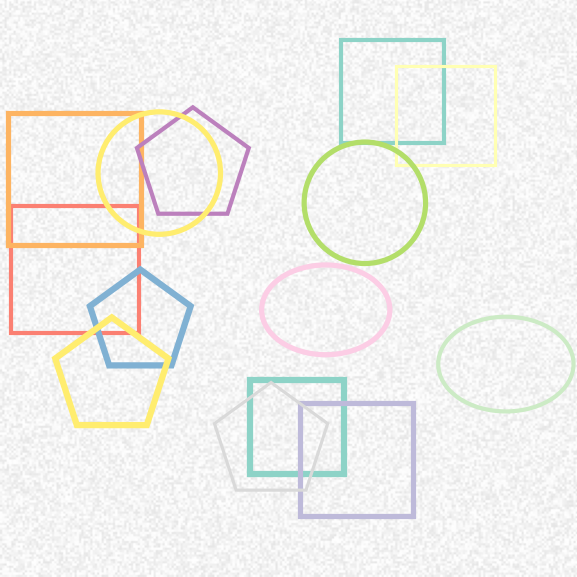[{"shape": "square", "thickness": 3, "radius": 0.41, "center": [0.515, 0.26]}, {"shape": "square", "thickness": 2, "radius": 0.45, "center": [0.68, 0.841]}, {"shape": "square", "thickness": 1.5, "radius": 0.43, "center": [0.771, 0.8]}, {"shape": "square", "thickness": 2.5, "radius": 0.49, "center": [0.618, 0.204]}, {"shape": "square", "thickness": 2, "radius": 0.55, "center": [0.13, 0.532]}, {"shape": "pentagon", "thickness": 3, "radius": 0.46, "center": [0.243, 0.441]}, {"shape": "square", "thickness": 2.5, "radius": 0.57, "center": [0.129, 0.689]}, {"shape": "circle", "thickness": 2.5, "radius": 0.53, "center": [0.632, 0.648]}, {"shape": "oval", "thickness": 2.5, "radius": 0.56, "center": [0.564, 0.463]}, {"shape": "pentagon", "thickness": 1.5, "radius": 0.52, "center": [0.469, 0.234]}, {"shape": "pentagon", "thickness": 2, "radius": 0.51, "center": [0.334, 0.711]}, {"shape": "oval", "thickness": 2, "radius": 0.59, "center": [0.876, 0.369]}, {"shape": "circle", "thickness": 2.5, "radius": 0.53, "center": [0.276, 0.699]}, {"shape": "pentagon", "thickness": 3, "radius": 0.52, "center": [0.194, 0.346]}]